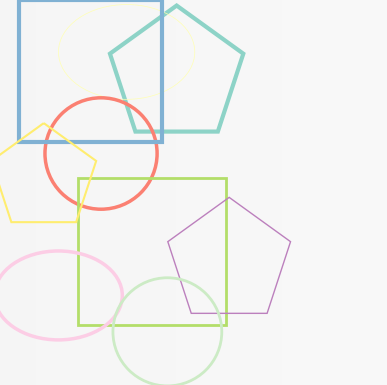[{"shape": "pentagon", "thickness": 3, "radius": 0.9, "center": [0.456, 0.805]}, {"shape": "oval", "thickness": 0.5, "radius": 0.88, "center": [0.327, 0.865]}, {"shape": "circle", "thickness": 2.5, "radius": 0.72, "center": [0.261, 0.601]}, {"shape": "square", "thickness": 3, "radius": 0.92, "center": [0.234, 0.816]}, {"shape": "square", "thickness": 2, "radius": 0.95, "center": [0.392, 0.347]}, {"shape": "oval", "thickness": 2.5, "radius": 0.82, "center": [0.151, 0.233]}, {"shape": "pentagon", "thickness": 1, "radius": 0.83, "center": [0.591, 0.321]}, {"shape": "circle", "thickness": 2, "radius": 0.7, "center": [0.432, 0.138]}, {"shape": "pentagon", "thickness": 1.5, "radius": 0.71, "center": [0.113, 0.538]}]